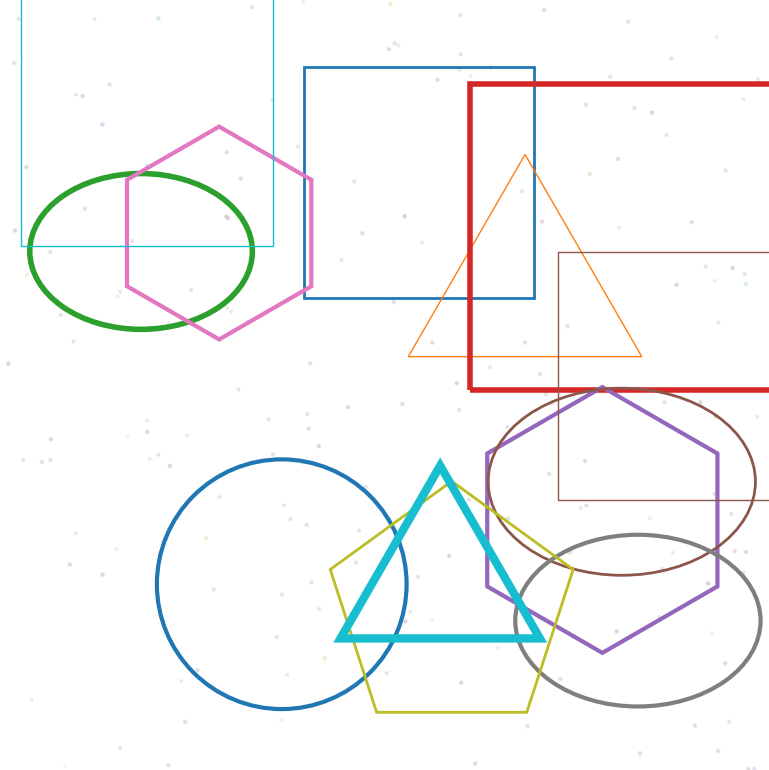[{"shape": "circle", "thickness": 1.5, "radius": 0.81, "center": [0.366, 0.241]}, {"shape": "square", "thickness": 1, "radius": 0.75, "center": [0.544, 0.763]}, {"shape": "triangle", "thickness": 0.5, "radius": 0.88, "center": [0.682, 0.624]}, {"shape": "oval", "thickness": 2, "radius": 0.72, "center": [0.183, 0.673]}, {"shape": "square", "thickness": 2, "radius": 0.99, "center": [0.809, 0.692]}, {"shape": "hexagon", "thickness": 1.5, "radius": 0.86, "center": [0.782, 0.325]}, {"shape": "square", "thickness": 0.5, "radius": 0.81, "center": [0.886, 0.511]}, {"shape": "oval", "thickness": 1, "radius": 0.87, "center": [0.808, 0.374]}, {"shape": "hexagon", "thickness": 1.5, "radius": 0.69, "center": [0.285, 0.697]}, {"shape": "oval", "thickness": 1.5, "radius": 0.8, "center": [0.828, 0.194]}, {"shape": "pentagon", "thickness": 1, "radius": 0.83, "center": [0.587, 0.209]}, {"shape": "triangle", "thickness": 3, "radius": 0.75, "center": [0.572, 0.246]}, {"shape": "square", "thickness": 0.5, "radius": 0.82, "center": [0.191, 0.843]}]